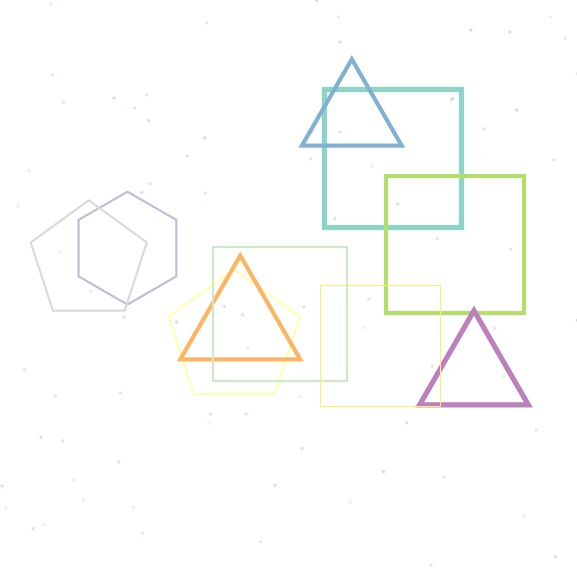[{"shape": "square", "thickness": 2.5, "radius": 0.59, "center": [0.68, 0.725]}, {"shape": "pentagon", "thickness": 1, "radius": 0.6, "center": [0.406, 0.414]}, {"shape": "hexagon", "thickness": 1, "radius": 0.49, "center": [0.221, 0.569]}, {"shape": "triangle", "thickness": 2, "radius": 0.5, "center": [0.609, 0.797]}, {"shape": "triangle", "thickness": 2, "radius": 0.6, "center": [0.416, 0.437]}, {"shape": "square", "thickness": 2, "radius": 0.6, "center": [0.788, 0.576]}, {"shape": "pentagon", "thickness": 1, "radius": 0.53, "center": [0.154, 0.547]}, {"shape": "triangle", "thickness": 2.5, "radius": 0.54, "center": [0.821, 0.352]}, {"shape": "square", "thickness": 1, "radius": 0.58, "center": [0.485, 0.456]}, {"shape": "square", "thickness": 0.5, "radius": 0.52, "center": [0.658, 0.401]}]